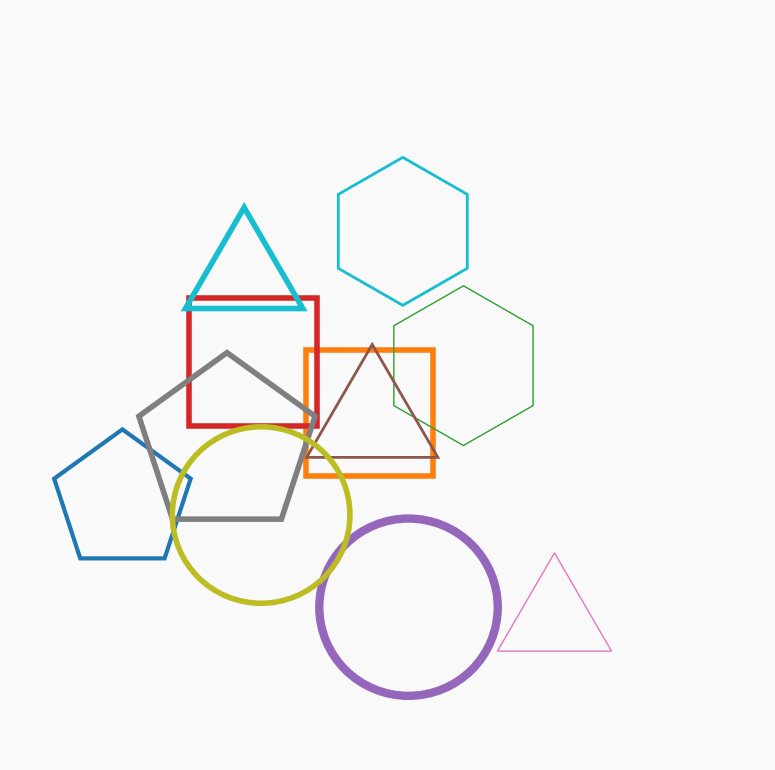[{"shape": "pentagon", "thickness": 1.5, "radius": 0.46, "center": [0.158, 0.35]}, {"shape": "square", "thickness": 2, "radius": 0.41, "center": [0.477, 0.464]}, {"shape": "hexagon", "thickness": 0.5, "radius": 0.52, "center": [0.598, 0.525]}, {"shape": "square", "thickness": 2, "radius": 0.41, "center": [0.326, 0.53]}, {"shape": "circle", "thickness": 3, "radius": 0.58, "center": [0.527, 0.211]}, {"shape": "triangle", "thickness": 1, "radius": 0.49, "center": [0.48, 0.455]}, {"shape": "triangle", "thickness": 0.5, "radius": 0.43, "center": [0.715, 0.197]}, {"shape": "pentagon", "thickness": 2, "radius": 0.6, "center": [0.293, 0.422]}, {"shape": "circle", "thickness": 2, "radius": 0.57, "center": [0.337, 0.331]}, {"shape": "triangle", "thickness": 2, "radius": 0.44, "center": [0.315, 0.643]}, {"shape": "hexagon", "thickness": 1, "radius": 0.48, "center": [0.52, 0.7]}]